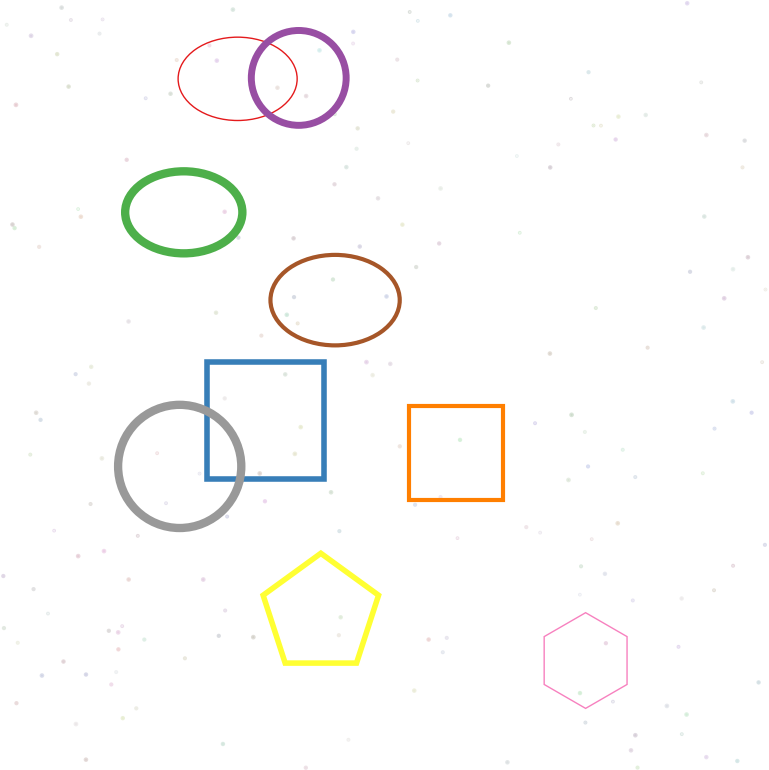[{"shape": "oval", "thickness": 0.5, "radius": 0.39, "center": [0.309, 0.898]}, {"shape": "square", "thickness": 2, "radius": 0.38, "center": [0.345, 0.454]}, {"shape": "oval", "thickness": 3, "radius": 0.38, "center": [0.239, 0.724]}, {"shape": "circle", "thickness": 2.5, "radius": 0.31, "center": [0.388, 0.899]}, {"shape": "square", "thickness": 1.5, "radius": 0.31, "center": [0.592, 0.412]}, {"shape": "pentagon", "thickness": 2, "radius": 0.39, "center": [0.417, 0.203]}, {"shape": "oval", "thickness": 1.5, "radius": 0.42, "center": [0.435, 0.61]}, {"shape": "hexagon", "thickness": 0.5, "radius": 0.31, "center": [0.761, 0.142]}, {"shape": "circle", "thickness": 3, "radius": 0.4, "center": [0.233, 0.394]}]